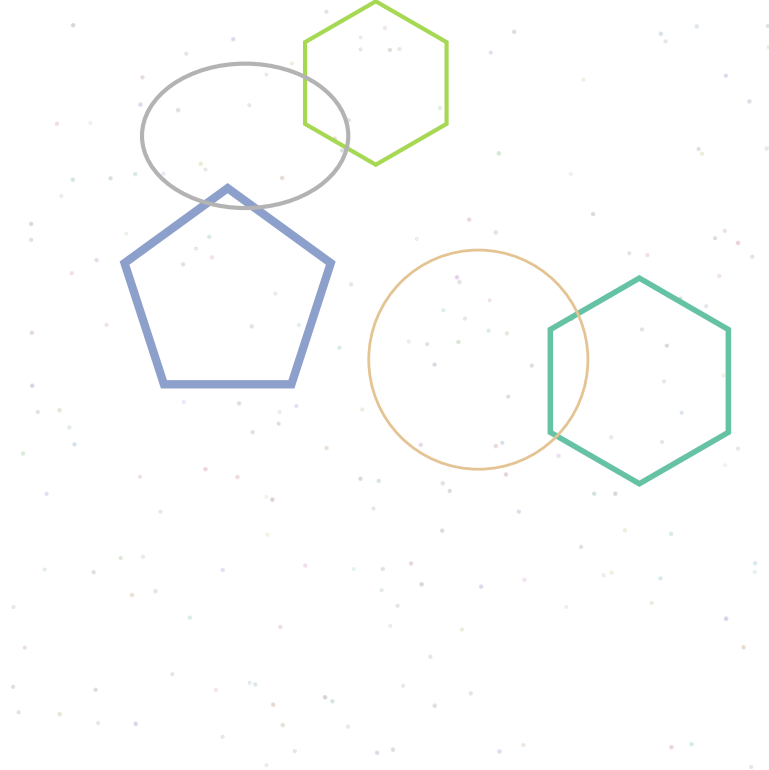[{"shape": "hexagon", "thickness": 2, "radius": 0.67, "center": [0.83, 0.505]}, {"shape": "pentagon", "thickness": 3, "radius": 0.7, "center": [0.296, 0.615]}, {"shape": "hexagon", "thickness": 1.5, "radius": 0.53, "center": [0.488, 0.892]}, {"shape": "circle", "thickness": 1, "radius": 0.71, "center": [0.621, 0.533]}, {"shape": "oval", "thickness": 1.5, "radius": 0.67, "center": [0.318, 0.824]}]